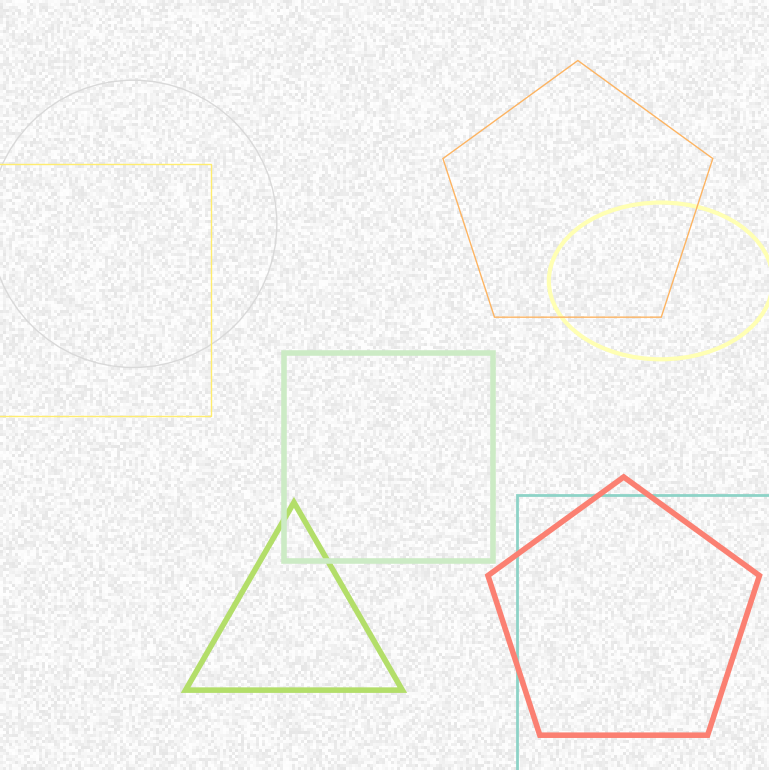[{"shape": "square", "thickness": 1, "radius": 0.93, "center": [0.857, 0.171]}, {"shape": "oval", "thickness": 1.5, "radius": 0.73, "center": [0.858, 0.635]}, {"shape": "pentagon", "thickness": 2, "radius": 0.93, "center": [0.81, 0.195]}, {"shape": "pentagon", "thickness": 0.5, "radius": 0.92, "center": [0.75, 0.737]}, {"shape": "triangle", "thickness": 2, "radius": 0.81, "center": [0.382, 0.185]}, {"shape": "circle", "thickness": 0.5, "radius": 0.93, "center": [0.173, 0.709]}, {"shape": "square", "thickness": 2, "radius": 0.68, "center": [0.504, 0.406]}, {"shape": "square", "thickness": 0.5, "radius": 0.82, "center": [0.111, 0.624]}]